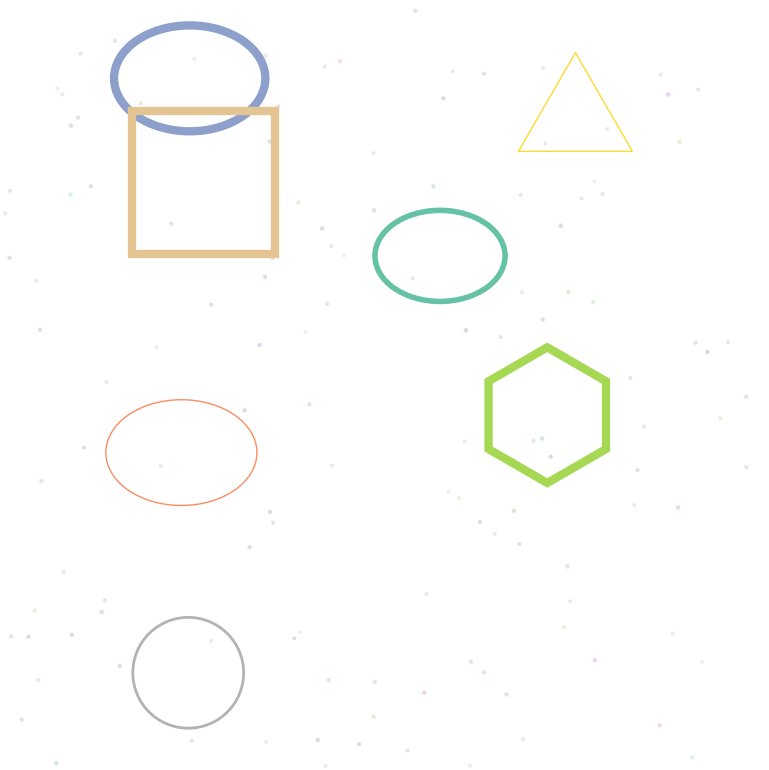[{"shape": "oval", "thickness": 2, "radius": 0.42, "center": [0.571, 0.668]}, {"shape": "oval", "thickness": 0.5, "radius": 0.49, "center": [0.236, 0.412]}, {"shape": "oval", "thickness": 3, "radius": 0.49, "center": [0.246, 0.898]}, {"shape": "hexagon", "thickness": 3, "radius": 0.44, "center": [0.711, 0.461]}, {"shape": "triangle", "thickness": 0.5, "radius": 0.43, "center": [0.747, 0.846]}, {"shape": "square", "thickness": 3, "radius": 0.47, "center": [0.264, 0.763]}, {"shape": "circle", "thickness": 1, "radius": 0.36, "center": [0.244, 0.126]}]